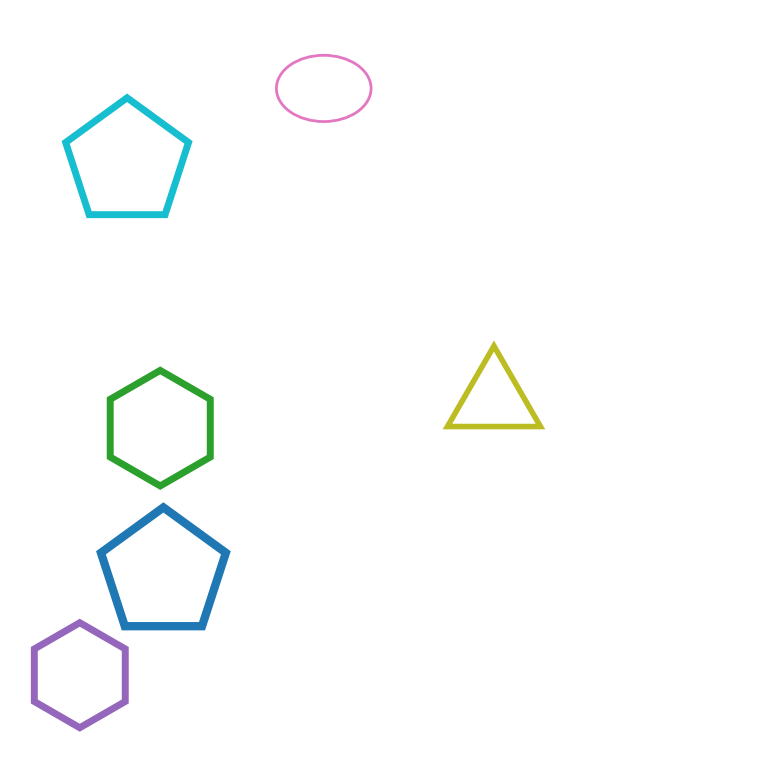[{"shape": "pentagon", "thickness": 3, "radius": 0.43, "center": [0.212, 0.256]}, {"shape": "hexagon", "thickness": 2.5, "radius": 0.38, "center": [0.208, 0.444]}, {"shape": "hexagon", "thickness": 2.5, "radius": 0.34, "center": [0.104, 0.123]}, {"shape": "oval", "thickness": 1, "radius": 0.31, "center": [0.42, 0.885]}, {"shape": "triangle", "thickness": 2, "radius": 0.35, "center": [0.641, 0.481]}, {"shape": "pentagon", "thickness": 2.5, "radius": 0.42, "center": [0.165, 0.789]}]